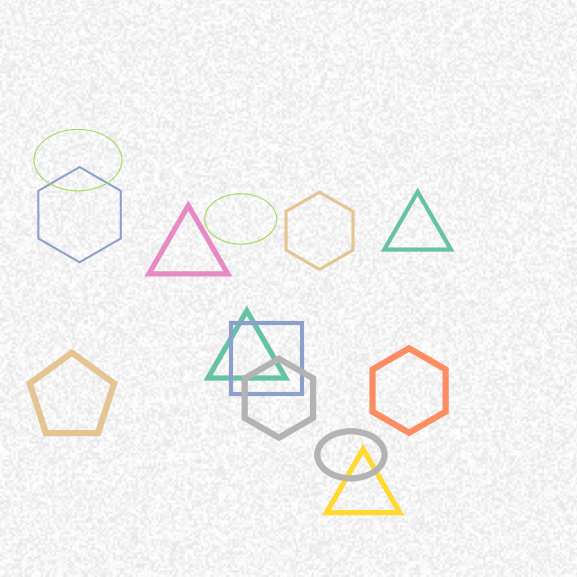[{"shape": "triangle", "thickness": 2, "radius": 0.33, "center": [0.723, 0.6]}, {"shape": "triangle", "thickness": 2.5, "radius": 0.39, "center": [0.427, 0.383]}, {"shape": "hexagon", "thickness": 3, "radius": 0.37, "center": [0.708, 0.323]}, {"shape": "square", "thickness": 2, "radius": 0.31, "center": [0.461, 0.378]}, {"shape": "hexagon", "thickness": 1, "radius": 0.41, "center": [0.138, 0.627]}, {"shape": "triangle", "thickness": 2.5, "radius": 0.39, "center": [0.326, 0.564]}, {"shape": "oval", "thickness": 0.5, "radius": 0.31, "center": [0.417, 0.62]}, {"shape": "oval", "thickness": 0.5, "radius": 0.38, "center": [0.135, 0.722]}, {"shape": "triangle", "thickness": 2.5, "radius": 0.37, "center": [0.629, 0.148]}, {"shape": "hexagon", "thickness": 1.5, "radius": 0.33, "center": [0.553, 0.6]}, {"shape": "pentagon", "thickness": 3, "radius": 0.38, "center": [0.125, 0.311]}, {"shape": "hexagon", "thickness": 3, "radius": 0.34, "center": [0.483, 0.31]}, {"shape": "oval", "thickness": 3, "radius": 0.29, "center": [0.608, 0.212]}]